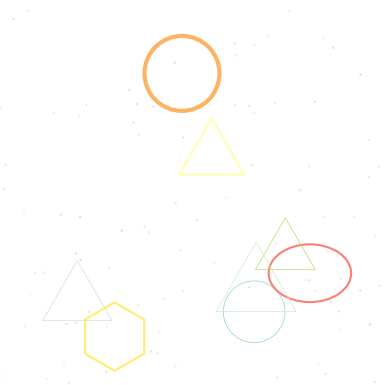[{"shape": "circle", "thickness": 0.5, "radius": 0.4, "center": [0.66, 0.19]}, {"shape": "triangle", "thickness": 1.5, "radius": 0.49, "center": [0.55, 0.595]}, {"shape": "oval", "thickness": 1.5, "radius": 0.54, "center": [0.805, 0.29]}, {"shape": "circle", "thickness": 3, "radius": 0.49, "center": [0.473, 0.809]}, {"shape": "triangle", "thickness": 0.5, "radius": 0.45, "center": [0.741, 0.345]}, {"shape": "triangle", "thickness": 0.5, "radius": 0.52, "center": [0.201, 0.219]}, {"shape": "triangle", "thickness": 0.5, "radius": 0.6, "center": [0.665, 0.251]}, {"shape": "hexagon", "thickness": 1.5, "radius": 0.44, "center": [0.298, 0.126]}]